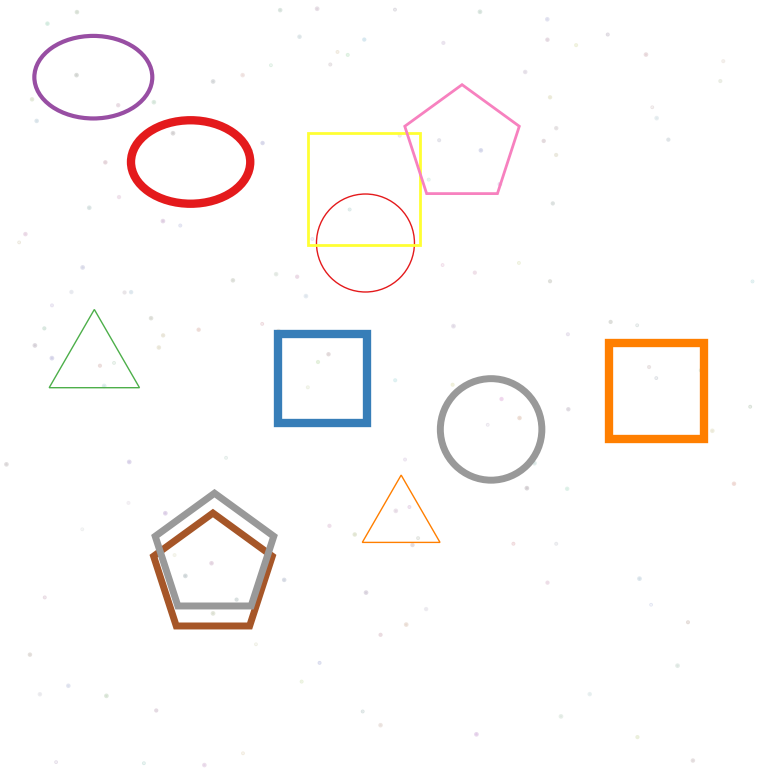[{"shape": "oval", "thickness": 3, "radius": 0.39, "center": [0.248, 0.79]}, {"shape": "circle", "thickness": 0.5, "radius": 0.32, "center": [0.475, 0.684]}, {"shape": "square", "thickness": 3, "radius": 0.29, "center": [0.419, 0.509]}, {"shape": "triangle", "thickness": 0.5, "radius": 0.34, "center": [0.123, 0.53]}, {"shape": "oval", "thickness": 1.5, "radius": 0.38, "center": [0.121, 0.9]}, {"shape": "triangle", "thickness": 0.5, "radius": 0.29, "center": [0.521, 0.325]}, {"shape": "square", "thickness": 3, "radius": 0.31, "center": [0.853, 0.492]}, {"shape": "square", "thickness": 1, "radius": 0.36, "center": [0.473, 0.755]}, {"shape": "pentagon", "thickness": 2.5, "radius": 0.41, "center": [0.277, 0.253]}, {"shape": "pentagon", "thickness": 1, "radius": 0.39, "center": [0.6, 0.812]}, {"shape": "circle", "thickness": 2.5, "radius": 0.33, "center": [0.638, 0.442]}, {"shape": "pentagon", "thickness": 2.5, "radius": 0.4, "center": [0.279, 0.279]}]